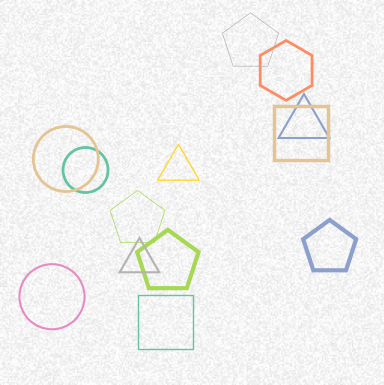[{"shape": "circle", "thickness": 2, "radius": 0.29, "center": [0.222, 0.558]}, {"shape": "square", "thickness": 1, "radius": 0.35, "center": [0.429, 0.163]}, {"shape": "hexagon", "thickness": 2, "radius": 0.39, "center": [0.743, 0.817]}, {"shape": "triangle", "thickness": 1.5, "radius": 0.38, "center": [0.789, 0.68]}, {"shape": "pentagon", "thickness": 3, "radius": 0.36, "center": [0.856, 0.356]}, {"shape": "circle", "thickness": 1.5, "radius": 0.42, "center": [0.135, 0.229]}, {"shape": "pentagon", "thickness": 0.5, "radius": 0.37, "center": [0.357, 0.43]}, {"shape": "pentagon", "thickness": 3, "radius": 0.42, "center": [0.436, 0.319]}, {"shape": "triangle", "thickness": 1, "radius": 0.31, "center": [0.464, 0.563]}, {"shape": "square", "thickness": 2.5, "radius": 0.35, "center": [0.782, 0.654]}, {"shape": "circle", "thickness": 2, "radius": 0.42, "center": [0.171, 0.587]}, {"shape": "pentagon", "thickness": 0.5, "radius": 0.38, "center": [0.651, 0.89]}, {"shape": "triangle", "thickness": 1.5, "radius": 0.3, "center": [0.362, 0.322]}]